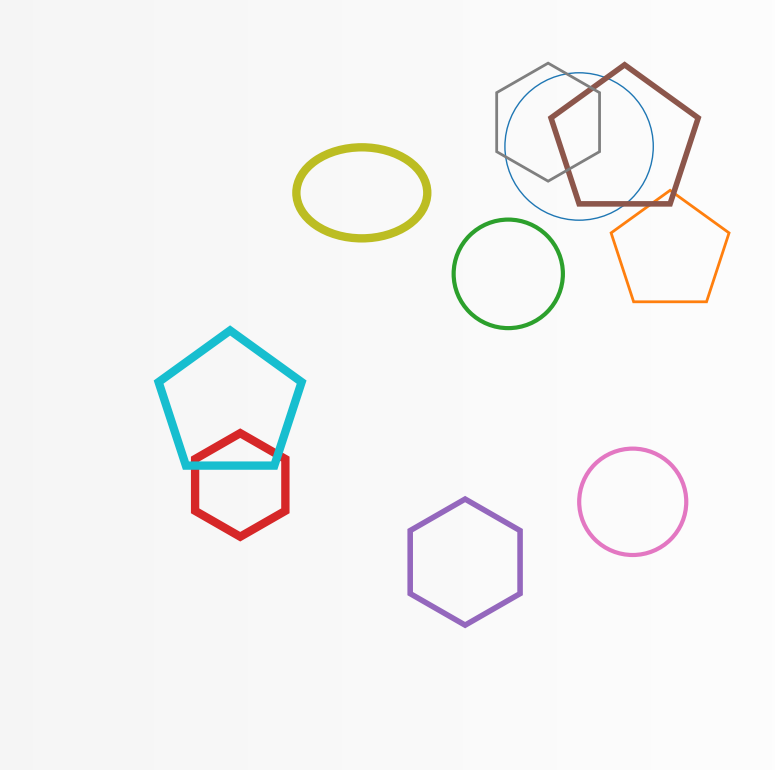[{"shape": "circle", "thickness": 0.5, "radius": 0.48, "center": [0.747, 0.81]}, {"shape": "pentagon", "thickness": 1, "radius": 0.4, "center": [0.865, 0.673]}, {"shape": "circle", "thickness": 1.5, "radius": 0.35, "center": [0.656, 0.644]}, {"shape": "hexagon", "thickness": 3, "radius": 0.34, "center": [0.31, 0.37]}, {"shape": "hexagon", "thickness": 2, "radius": 0.41, "center": [0.6, 0.27]}, {"shape": "pentagon", "thickness": 2, "radius": 0.5, "center": [0.806, 0.816]}, {"shape": "circle", "thickness": 1.5, "radius": 0.35, "center": [0.816, 0.348]}, {"shape": "hexagon", "thickness": 1, "radius": 0.38, "center": [0.707, 0.841]}, {"shape": "oval", "thickness": 3, "radius": 0.42, "center": [0.467, 0.75]}, {"shape": "pentagon", "thickness": 3, "radius": 0.49, "center": [0.297, 0.474]}]